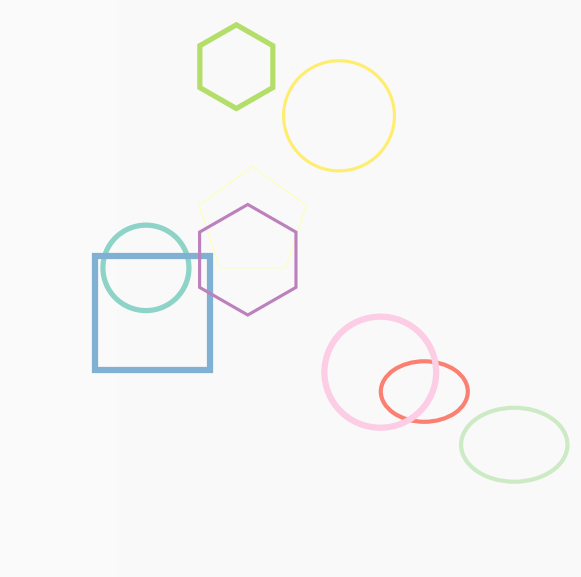[{"shape": "circle", "thickness": 2.5, "radius": 0.37, "center": [0.251, 0.535]}, {"shape": "pentagon", "thickness": 0.5, "radius": 0.48, "center": [0.435, 0.614]}, {"shape": "oval", "thickness": 2, "radius": 0.37, "center": [0.73, 0.321]}, {"shape": "square", "thickness": 3, "radius": 0.49, "center": [0.262, 0.457]}, {"shape": "hexagon", "thickness": 2.5, "radius": 0.36, "center": [0.407, 0.884]}, {"shape": "circle", "thickness": 3, "radius": 0.48, "center": [0.654, 0.355]}, {"shape": "hexagon", "thickness": 1.5, "radius": 0.48, "center": [0.426, 0.549]}, {"shape": "oval", "thickness": 2, "radius": 0.46, "center": [0.885, 0.229]}, {"shape": "circle", "thickness": 1.5, "radius": 0.48, "center": [0.583, 0.799]}]